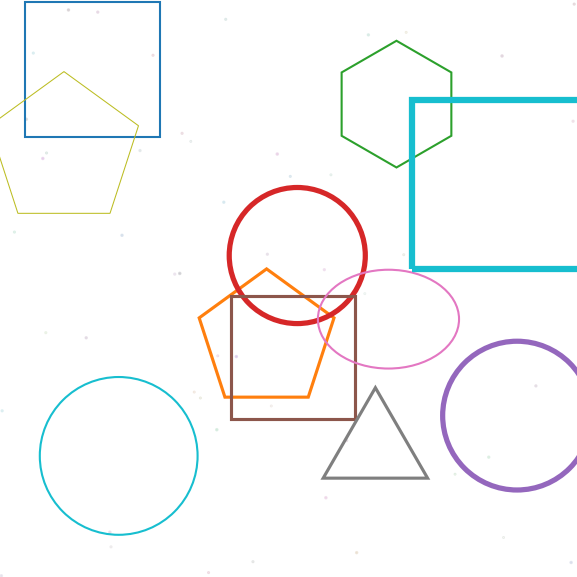[{"shape": "square", "thickness": 1, "radius": 0.58, "center": [0.16, 0.878]}, {"shape": "pentagon", "thickness": 1.5, "radius": 0.61, "center": [0.462, 0.411]}, {"shape": "hexagon", "thickness": 1, "radius": 0.55, "center": [0.687, 0.819]}, {"shape": "circle", "thickness": 2.5, "radius": 0.59, "center": [0.515, 0.557]}, {"shape": "circle", "thickness": 2.5, "radius": 0.64, "center": [0.895, 0.279]}, {"shape": "square", "thickness": 1.5, "radius": 0.53, "center": [0.507, 0.38]}, {"shape": "oval", "thickness": 1, "radius": 0.61, "center": [0.673, 0.447]}, {"shape": "triangle", "thickness": 1.5, "radius": 0.52, "center": [0.65, 0.223]}, {"shape": "pentagon", "thickness": 0.5, "radius": 0.68, "center": [0.111, 0.739]}, {"shape": "square", "thickness": 3, "radius": 0.73, "center": [0.86, 0.68]}, {"shape": "circle", "thickness": 1, "radius": 0.68, "center": [0.206, 0.21]}]